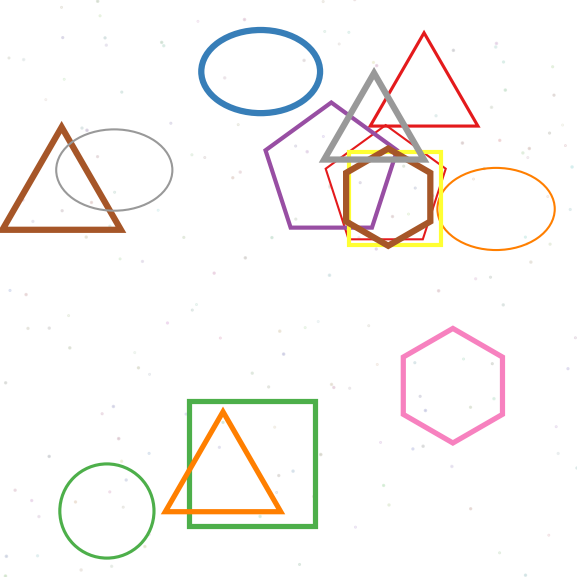[{"shape": "triangle", "thickness": 1.5, "radius": 0.54, "center": [0.734, 0.835]}, {"shape": "pentagon", "thickness": 1, "radius": 0.55, "center": [0.668, 0.673]}, {"shape": "oval", "thickness": 3, "radius": 0.51, "center": [0.451, 0.875]}, {"shape": "square", "thickness": 2.5, "radius": 0.54, "center": [0.436, 0.197]}, {"shape": "circle", "thickness": 1.5, "radius": 0.41, "center": [0.185, 0.114]}, {"shape": "pentagon", "thickness": 2, "radius": 0.6, "center": [0.574, 0.702]}, {"shape": "triangle", "thickness": 2.5, "radius": 0.58, "center": [0.386, 0.171]}, {"shape": "oval", "thickness": 1, "radius": 0.51, "center": [0.859, 0.637]}, {"shape": "square", "thickness": 2, "radius": 0.4, "center": [0.684, 0.656]}, {"shape": "hexagon", "thickness": 3, "radius": 0.42, "center": [0.672, 0.658]}, {"shape": "triangle", "thickness": 3, "radius": 0.59, "center": [0.107, 0.66]}, {"shape": "hexagon", "thickness": 2.5, "radius": 0.5, "center": [0.784, 0.331]}, {"shape": "triangle", "thickness": 3, "radius": 0.5, "center": [0.648, 0.773]}, {"shape": "oval", "thickness": 1, "radius": 0.5, "center": [0.198, 0.705]}]